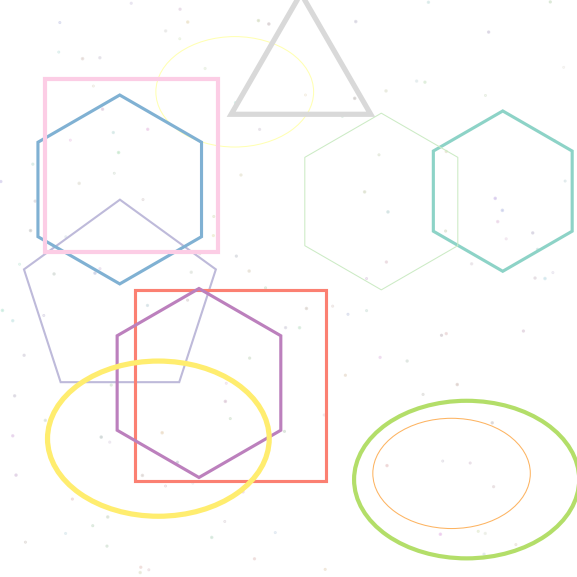[{"shape": "hexagon", "thickness": 1.5, "radius": 0.69, "center": [0.871, 0.668]}, {"shape": "oval", "thickness": 0.5, "radius": 0.68, "center": [0.406, 0.84]}, {"shape": "pentagon", "thickness": 1, "radius": 0.87, "center": [0.208, 0.479]}, {"shape": "square", "thickness": 1.5, "radius": 0.83, "center": [0.399, 0.332]}, {"shape": "hexagon", "thickness": 1.5, "radius": 0.82, "center": [0.207, 0.671]}, {"shape": "oval", "thickness": 0.5, "radius": 0.68, "center": [0.782, 0.179]}, {"shape": "oval", "thickness": 2, "radius": 0.97, "center": [0.808, 0.169]}, {"shape": "square", "thickness": 2, "radius": 0.75, "center": [0.228, 0.713]}, {"shape": "triangle", "thickness": 2.5, "radius": 0.7, "center": [0.521, 0.871]}, {"shape": "hexagon", "thickness": 1.5, "radius": 0.82, "center": [0.345, 0.336]}, {"shape": "hexagon", "thickness": 0.5, "radius": 0.76, "center": [0.66, 0.65]}, {"shape": "oval", "thickness": 2.5, "radius": 0.96, "center": [0.274, 0.24]}]